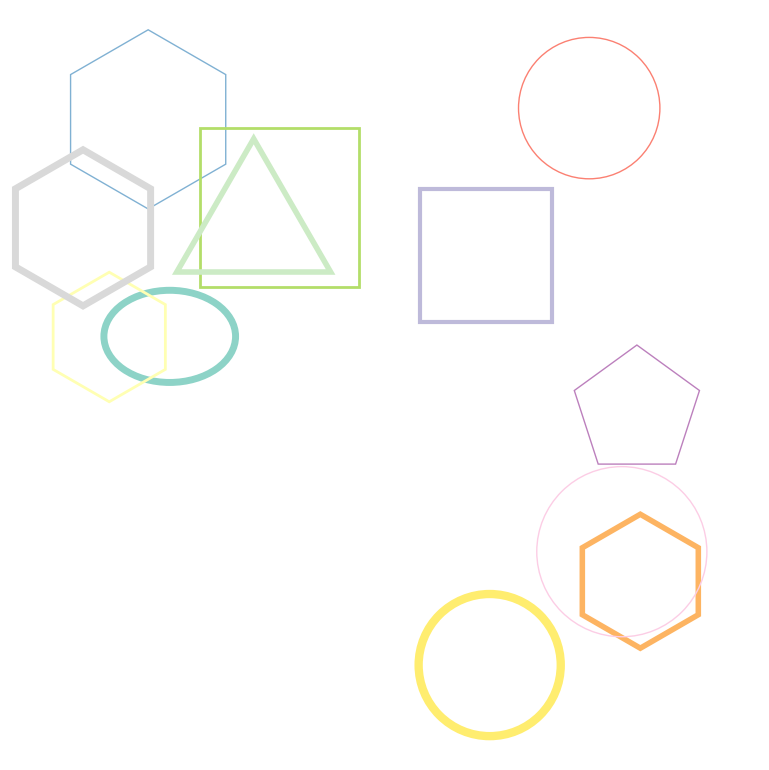[{"shape": "oval", "thickness": 2.5, "radius": 0.43, "center": [0.22, 0.563]}, {"shape": "hexagon", "thickness": 1, "radius": 0.42, "center": [0.142, 0.562]}, {"shape": "square", "thickness": 1.5, "radius": 0.43, "center": [0.631, 0.668]}, {"shape": "circle", "thickness": 0.5, "radius": 0.46, "center": [0.765, 0.86]}, {"shape": "hexagon", "thickness": 0.5, "radius": 0.58, "center": [0.192, 0.845]}, {"shape": "hexagon", "thickness": 2, "radius": 0.43, "center": [0.832, 0.245]}, {"shape": "square", "thickness": 1, "radius": 0.52, "center": [0.363, 0.73]}, {"shape": "circle", "thickness": 0.5, "radius": 0.55, "center": [0.808, 0.284]}, {"shape": "hexagon", "thickness": 2.5, "radius": 0.51, "center": [0.108, 0.704]}, {"shape": "pentagon", "thickness": 0.5, "radius": 0.43, "center": [0.827, 0.466]}, {"shape": "triangle", "thickness": 2, "radius": 0.58, "center": [0.329, 0.704]}, {"shape": "circle", "thickness": 3, "radius": 0.46, "center": [0.636, 0.136]}]